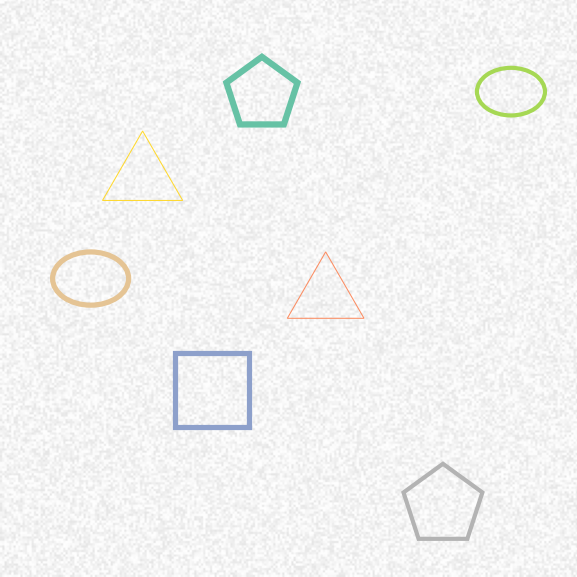[{"shape": "pentagon", "thickness": 3, "radius": 0.32, "center": [0.454, 0.836]}, {"shape": "triangle", "thickness": 0.5, "radius": 0.38, "center": [0.564, 0.486]}, {"shape": "square", "thickness": 2.5, "radius": 0.32, "center": [0.367, 0.324]}, {"shape": "oval", "thickness": 2, "radius": 0.29, "center": [0.885, 0.84]}, {"shape": "triangle", "thickness": 0.5, "radius": 0.4, "center": [0.247, 0.692]}, {"shape": "oval", "thickness": 2.5, "radius": 0.33, "center": [0.157, 0.517]}, {"shape": "pentagon", "thickness": 2, "radius": 0.36, "center": [0.767, 0.124]}]